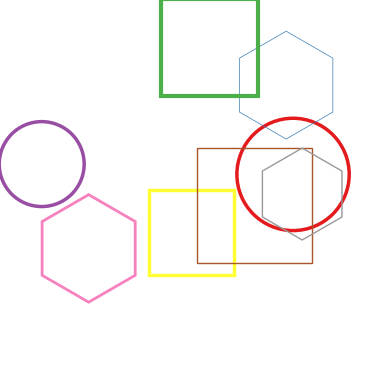[{"shape": "circle", "thickness": 2.5, "radius": 0.73, "center": [0.761, 0.547]}, {"shape": "hexagon", "thickness": 0.5, "radius": 0.7, "center": [0.743, 0.779]}, {"shape": "square", "thickness": 3, "radius": 0.63, "center": [0.545, 0.876]}, {"shape": "circle", "thickness": 2.5, "radius": 0.55, "center": [0.108, 0.574]}, {"shape": "square", "thickness": 2.5, "radius": 0.55, "center": [0.497, 0.396]}, {"shape": "square", "thickness": 1, "radius": 0.75, "center": [0.66, 0.467]}, {"shape": "hexagon", "thickness": 2, "radius": 0.7, "center": [0.23, 0.355]}, {"shape": "hexagon", "thickness": 1, "radius": 0.6, "center": [0.785, 0.496]}]